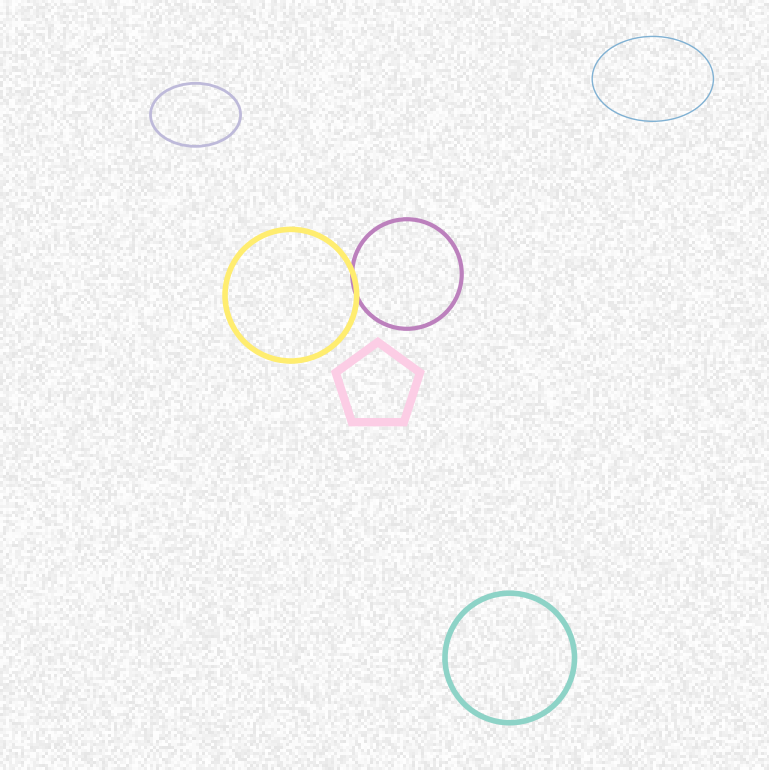[{"shape": "circle", "thickness": 2, "radius": 0.42, "center": [0.662, 0.146]}, {"shape": "oval", "thickness": 1, "radius": 0.29, "center": [0.254, 0.851]}, {"shape": "oval", "thickness": 0.5, "radius": 0.39, "center": [0.848, 0.898]}, {"shape": "pentagon", "thickness": 3, "radius": 0.29, "center": [0.491, 0.498]}, {"shape": "circle", "thickness": 1.5, "radius": 0.36, "center": [0.529, 0.644]}, {"shape": "circle", "thickness": 2, "radius": 0.43, "center": [0.378, 0.617]}]